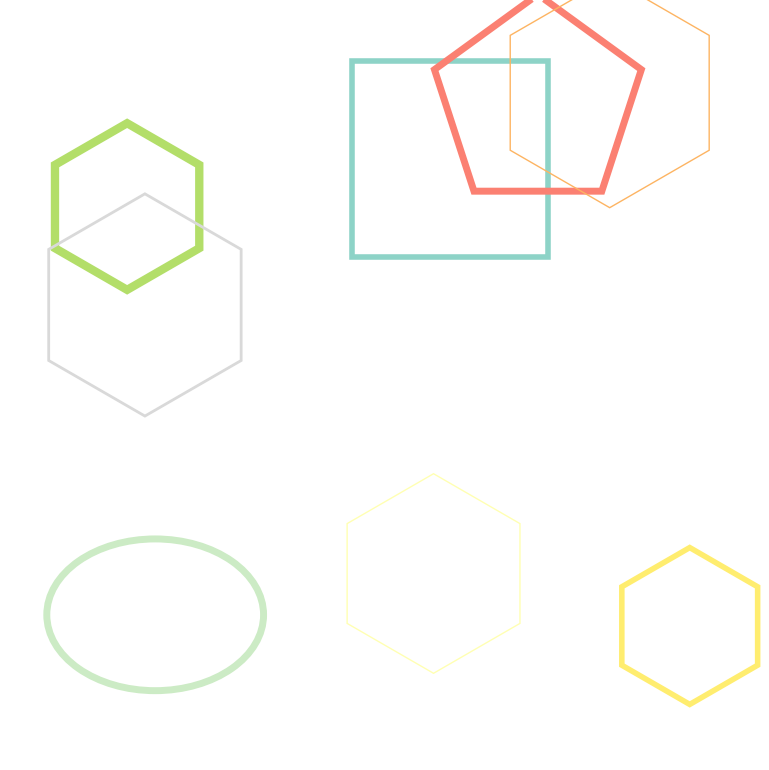[{"shape": "square", "thickness": 2, "radius": 0.64, "center": [0.584, 0.794]}, {"shape": "hexagon", "thickness": 0.5, "radius": 0.65, "center": [0.563, 0.255]}, {"shape": "pentagon", "thickness": 2.5, "radius": 0.71, "center": [0.699, 0.866]}, {"shape": "hexagon", "thickness": 0.5, "radius": 0.75, "center": [0.792, 0.879]}, {"shape": "hexagon", "thickness": 3, "radius": 0.54, "center": [0.165, 0.732]}, {"shape": "hexagon", "thickness": 1, "radius": 0.72, "center": [0.188, 0.604]}, {"shape": "oval", "thickness": 2.5, "radius": 0.7, "center": [0.202, 0.202]}, {"shape": "hexagon", "thickness": 2, "radius": 0.51, "center": [0.896, 0.187]}]